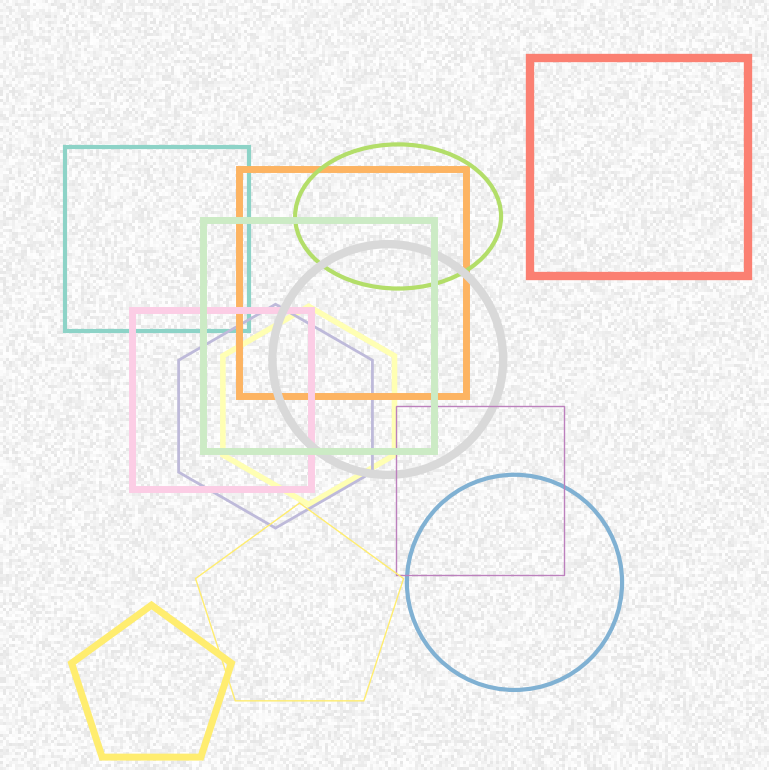[{"shape": "square", "thickness": 1.5, "radius": 0.6, "center": [0.204, 0.69]}, {"shape": "hexagon", "thickness": 2, "radius": 0.64, "center": [0.401, 0.474]}, {"shape": "hexagon", "thickness": 1, "radius": 0.73, "center": [0.358, 0.46]}, {"shape": "square", "thickness": 3, "radius": 0.71, "center": [0.829, 0.783]}, {"shape": "circle", "thickness": 1.5, "radius": 0.7, "center": [0.668, 0.244]}, {"shape": "square", "thickness": 2.5, "radius": 0.74, "center": [0.458, 0.633]}, {"shape": "oval", "thickness": 1.5, "radius": 0.67, "center": [0.517, 0.719]}, {"shape": "square", "thickness": 2.5, "radius": 0.58, "center": [0.288, 0.481]}, {"shape": "circle", "thickness": 3, "radius": 0.75, "center": [0.504, 0.533]}, {"shape": "square", "thickness": 0.5, "radius": 0.55, "center": [0.623, 0.363]}, {"shape": "square", "thickness": 2.5, "radius": 0.75, "center": [0.413, 0.564]}, {"shape": "pentagon", "thickness": 2.5, "radius": 0.55, "center": [0.197, 0.105]}, {"shape": "pentagon", "thickness": 0.5, "radius": 0.71, "center": [0.389, 0.205]}]